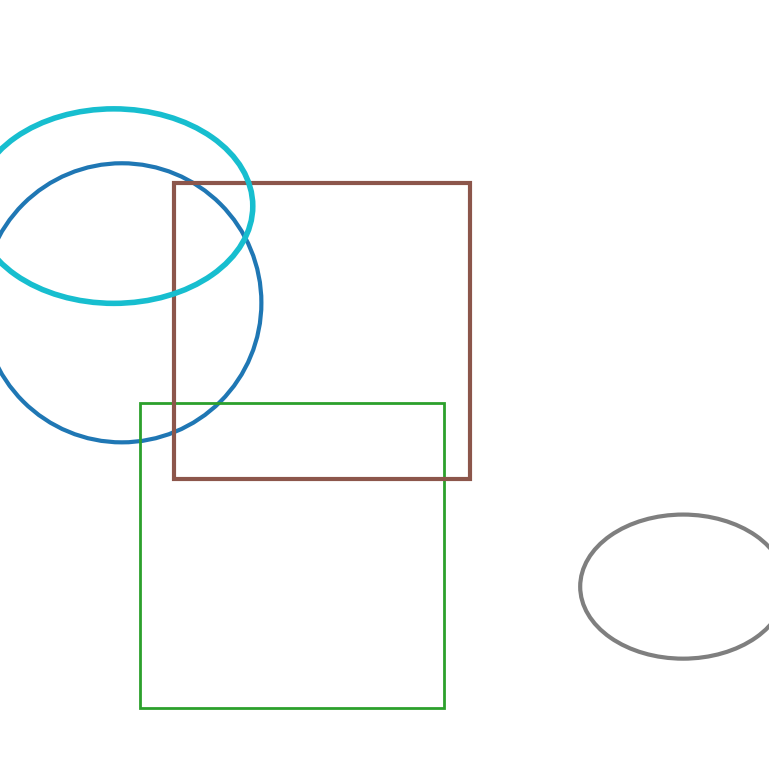[{"shape": "circle", "thickness": 1.5, "radius": 0.91, "center": [0.158, 0.607]}, {"shape": "square", "thickness": 1, "radius": 0.99, "center": [0.379, 0.279]}, {"shape": "square", "thickness": 1.5, "radius": 0.96, "center": [0.418, 0.57]}, {"shape": "oval", "thickness": 1.5, "radius": 0.67, "center": [0.887, 0.238]}, {"shape": "oval", "thickness": 2, "radius": 0.9, "center": [0.148, 0.732]}]